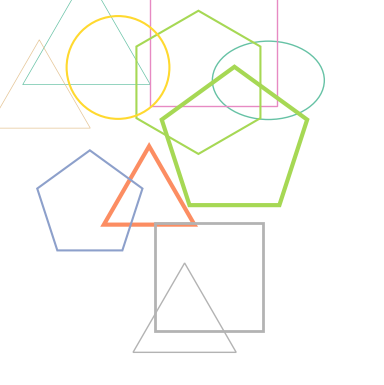[{"shape": "triangle", "thickness": 0.5, "radius": 0.96, "center": [0.225, 0.876]}, {"shape": "oval", "thickness": 1, "radius": 0.73, "center": [0.697, 0.791]}, {"shape": "triangle", "thickness": 3, "radius": 0.68, "center": [0.387, 0.484]}, {"shape": "pentagon", "thickness": 1.5, "radius": 0.72, "center": [0.233, 0.466]}, {"shape": "square", "thickness": 1, "radius": 0.83, "center": [0.555, 0.891]}, {"shape": "hexagon", "thickness": 1.5, "radius": 0.93, "center": [0.515, 0.786]}, {"shape": "pentagon", "thickness": 3, "radius": 0.99, "center": [0.609, 0.628]}, {"shape": "circle", "thickness": 1.5, "radius": 0.67, "center": [0.307, 0.825]}, {"shape": "triangle", "thickness": 0.5, "radius": 0.77, "center": [0.102, 0.744]}, {"shape": "triangle", "thickness": 1, "radius": 0.77, "center": [0.48, 0.162]}, {"shape": "square", "thickness": 2, "radius": 0.7, "center": [0.543, 0.28]}]